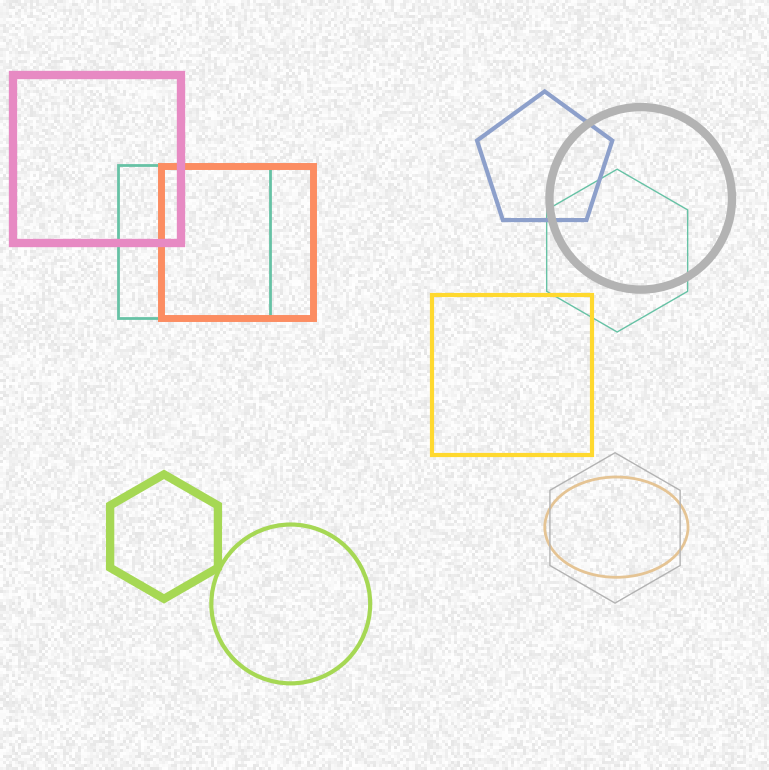[{"shape": "hexagon", "thickness": 0.5, "radius": 0.53, "center": [0.802, 0.675]}, {"shape": "square", "thickness": 1, "radius": 0.5, "center": [0.252, 0.686]}, {"shape": "square", "thickness": 2.5, "radius": 0.49, "center": [0.308, 0.686]}, {"shape": "pentagon", "thickness": 1.5, "radius": 0.46, "center": [0.707, 0.789]}, {"shape": "square", "thickness": 3, "radius": 0.54, "center": [0.126, 0.793]}, {"shape": "hexagon", "thickness": 3, "radius": 0.4, "center": [0.213, 0.303]}, {"shape": "circle", "thickness": 1.5, "radius": 0.52, "center": [0.378, 0.216]}, {"shape": "square", "thickness": 1.5, "radius": 0.52, "center": [0.665, 0.513]}, {"shape": "oval", "thickness": 1, "radius": 0.47, "center": [0.801, 0.315]}, {"shape": "circle", "thickness": 3, "radius": 0.59, "center": [0.832, 0.742]}, {"shape": "hexagon", "thickness": 0.5, "radius": 0.49, "center": [0.799, 0.314]}]